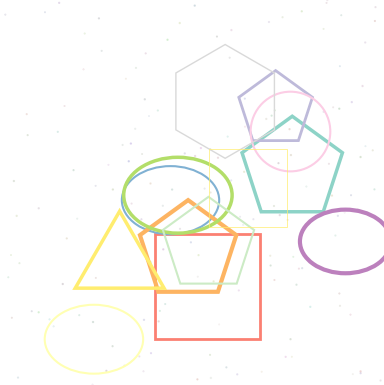[{"shape": "pentagon", "thickness": 2.5, "radius": 0.69, "center": [0.759, 0.561]}, {"shape": "oval", "thickness": 1.5, "radius": 0.64, "center": [0.244, 0.119]}, {"shape": "pentagon", "thickness": 2, "radius": 0.5, "center": [0.716, 0.716]}, {"shape": "square", "thickness": 2, "radius": 0.68, "center": [0.539, 0.256]}, {"shape": "oval", "thickness": 1.5, "radius": 0.63, "center": [0.443, 0.48]}, {"shape": "pentagon", "thickness": 3, "radius": 0.66, "center": [0.489, 0.349]}, {"shape": "oval", "thickness": 2.5, "radius": 0.7, "center": [0.462, 0.493]}, {"shape": "circle", "thickness": 1.5, "radius": 0.52, "center": [0.754, 0.658]}, {"shape": "hexagon", "thickness": 1, "radius": 0.74, "center": [0.585, 0.737]}, {"shape": "oval", "thickness": 3, "radius": 0.59, "center": [0.897, 0.373]}, {"shape": "pentagon", "thickness": 1.5, "radius": 0.62, "center": [0.542, 0.364]}, {"shape": "triangle", "thickness": 2.5, "radius": 0.67, "center": [0.311, 0.318]}, {"shape": "square", "thickness": 0.5, "radius": 0.5, "center": [0.644, 0.512]}]